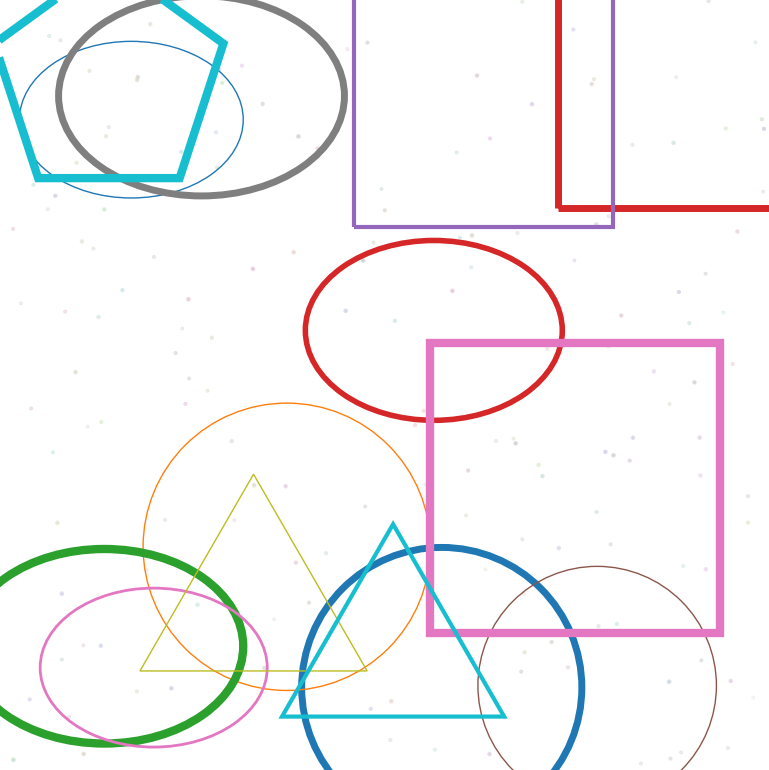[{"shape": "oval", "thickness": 0.5, "radius": 0.73, "center": [0.171, 0.845]}, {"shape": "circle", "thickness": 2.5, "radius": 0.91, "center": [0.574, 0.107]}, {"shape": "circle", "thickness": 0.5, "radius": 0.93, "center": [0.372, 0.29]}, {"shape": "oval", "thickness": 3, "radius": 0.9, "center": [0.135, 0.161]}, {"shape": "square", "thickness": 2.5, "radius": 0.76, "center": [0.877, 0.882]}, {"shape": "oval", "thickness": 2, "radius": 0.83, "center": [0.563, 0.571]}, {"shape": "square", "thickness": 1.5, "radius": 0.84, "center": [0.628, 0.873]}, {"shape": "circle", "thickness": 0.5, "radius": 0.77, "center": [0.776, 0.11]}, {"shape": "oval", "thickness": 1, "radius": 0.74, "center": [0.2, 0.133]}, {"shape": "square", "thickness": 3, "radius": 0.94, "center": [0.747, 0.366]}, {"shape": "oval", "thickness": 2.5, "radius": 0.93, "center": [0.262, 0.875]}, {"shape": "triangle", "thickness": 0.5, "radius": 0.85, "center": [0.329, 0.214]}, {"shape": "pentagon", "thickness": 3, "radius": 0.78, "center": [0.141, 0.895]}, {"shape": "triangle", "thickness": 1.5, "radius": 0.83, "center": [0.511, 0.153]}]